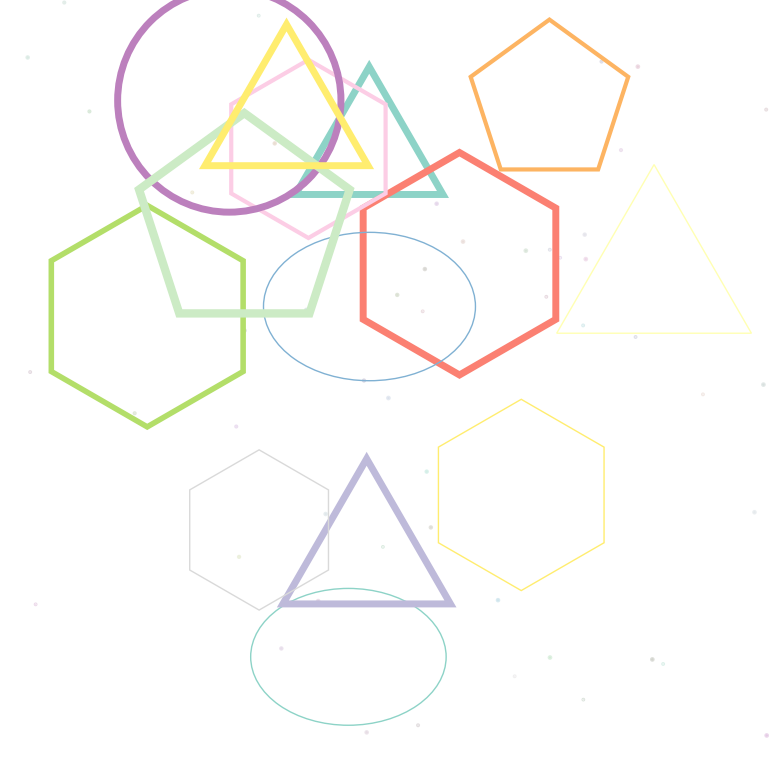[{"shape": "triangle", "thickness": 2.5, "radius": 0.55, "center": [0.48, 0.803]}, {"shape": "oval", "thickness": 0.5, "radius": 0.63, "center": [0.452, 0.147]}, {"shape": "triangle", "thickness": 0.5, "radius": 0.73, "center": [0.849, 0.64]}, {"shape": "triangle", "thickness": 2.5, "radius": 0.63, "center": [0.476, 0.279]}, {"shape": "hexagon", "thickness": 2.5, "radius": 0.72, "center": [0.597, 0.657]}, {"shape": "oval", "thickness": 0.5, "radius": 0.69, "center": [0.48, 0.602]}, {"shape": "pentagon", "thickness": 1.5, "radius": 0.54, "center": [0.714, 0.867]}, {"shape": "hexagon", "thickness": 2, "radius": 0.72, "center": [0.191, 0.589]}, {"shape": "hexagon", "thickness": 1.5, "radius": 0.58, "center": [0.401, 0.807]}, {"shape": "hexagon", "thickness": 0.5, "radius": 0.52, "center": [0.336, 0.312]}, {"shape": "circle", "thickness": 2.5, "radius": 0.73, "center": [0.298, 0.869]}, {"shape": "pentagon", "thickness": 3, "radius": 0.72, "center": [0.317, 0.709]}, {"shape": "hexagon", "thickness": 0.5, "radius": 0.62, "center": [0.677, 0.357]}, {"shape": "triangle", "thickness": 2.5, "radius": 0.61, "center": [0.372, 0.846]}]